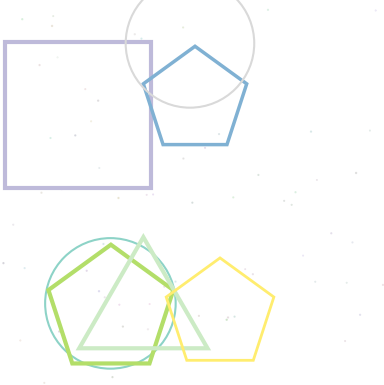[{"shape": "circle", "thickness": 1.5, "radius": 0.85, "center": [0.287, 0.212]}, {"shape": "square", "thickness": 3, "radius": 0.95, "center": [0.202, 0.701]}, {"shape": "pentagon", "thickness": 2.5, "radius": 0.71, "center": [0.507, 0.739]}, {"shape": "pentagon", "thickness": 3, "radius": 0.85, "center": [0.288, 0.194]}, {"shape": "circle", "thickness": 1.5, "radius": 0.83, "center": [0.493, 0.887]}, {"shape": "triangle", "thickness": 3, "radius": 0.96, "center": [0.372, 0.192]}, {"shape": "pentagon", "thickness": 2, "radius": 0.74, "center": [0.572, 0.183]}]